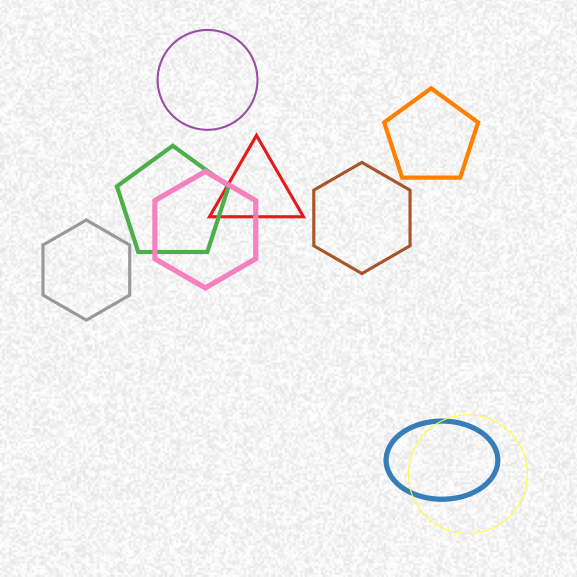[{"shape": "triangle", "thickness": 1.5, "radius": 0.47, "center": [0.444, 0.671]}, {"shape": "oval", "thickness": 2.5, "radius": 0.48, "center": [0.765, 0.202]}, {"shape": "pentagon", "thickness": 2, "radius": 0.51, "center": [0.299, 0.645]}, {"shape": "circle", "thickness": 1, "radius": 0.43, "center": [0.359, 0.861]}, {"shape": "pentagon", "thickness": 2, "radius": 0.43, "center": [0.747, 0.761]}, {"shape": "circle", "thickness": 0.5, "radius": 0.51, "center": [0.81, 0.178]}, {"shape": "hexagon", "thickness": 1.5, "radius": 0.48, "center": [0.627, 0.622]}, {"shape": "hexagon", "thickness": 2.5, "radius": 0.5, "center": [0.356, 0.601]}, {"shape": "hexagon", "thickness": 1.5, "radius": 0.43, "center": [0.15, 0.531]}]